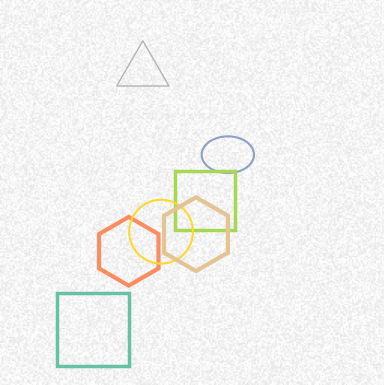[{"shape": "square", "thickness": 2.5, "radius": 0.47, "center": [0.242, 0.144]}, {"shape": "hexagon", "thickness": 3, "radius": 0.45, "center": [0.334, 0.347]}, {"shape": "oval", "thickness": 1.5, "radius": 0.34, "center": [0.592, 0.598]}, {"shape": "square", "thickness": 2.5, "radius": 0.38, "center": [0.533, 0.479]}, {"shape": "circle", "thickness": 1.5, "radius": 0.41, "center": [0.418, 0.398]}, {"shape": "hexagon", "thickness": 3, "radius": 0.48, "center": [0.509, 0.392]}, {"shape": "triangle", "thickness": 1, "radius": 0.39, "center": [0.371, 0.816]}]